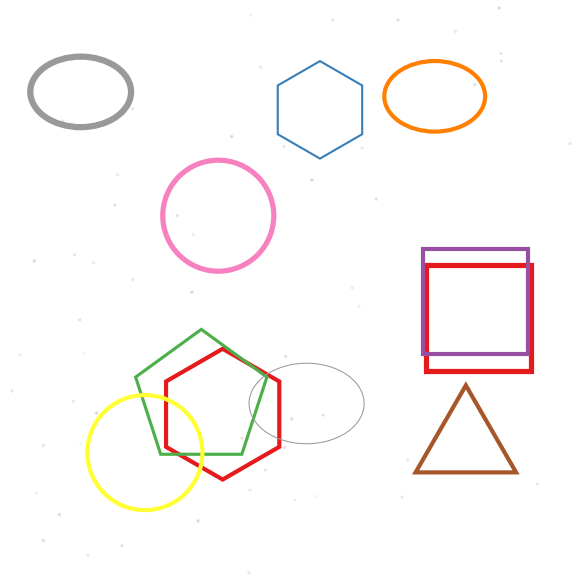[{"shape": "hexagon", "thickness": 2, "radius": 0.57, "center": [0.386, 0.282]}, {"shape": "square", "thickness": 2.5, "radius": 0.46, "center": [0.829, 0.448]}, {"shape": "hexagon", "thickness": 1, "radius": 0.42, "center": [0.554, 0.809]}, {"shape": "pentagon", "thickness": 1.5, "radius": 0.6, "center": [0.349, 0.309]}, {"shape": "square", "thickness": 2, "radius": 0.45, "center": [0.823, 0.477]}, {"shape": "oval", "thickness": 2, "radius": 0.44, "center": [0.753, 0.832]}, {"shape": "circle", "thickness": 2, "radius": 0.5, "center": [0.251, 0.215]}, {"shape": "triangle", "thickness": 2, "radius": 0.5, "center": [0.807, 0.231]}, {"shape": "circle", "thickness": 2.5, "radius": 0.48, "center": [0.378, 0.626]}, {"shape": "oval", "thickness": 0.5, "radius": 0.5, "center": [0.531, 0.3]}, {"shape": "oval", "thickness": 3, "radius": 0.44, "center": [0.14, 0.84]}]